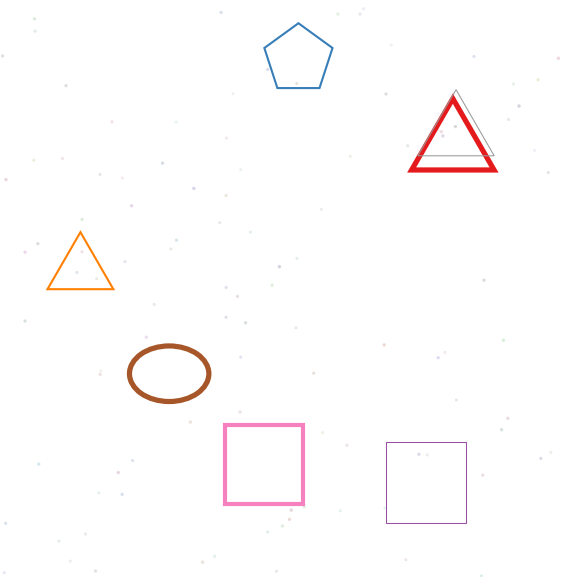[{"shape": "triangle", "thickness": 2.5, "radius": 0.41, "center": [0.784, 0.746]}, {"shape": "pentagon", "thickness": 1, "radius": 0.31, "center": [0.517, 0.897]}, {"shape": "square", "thickness": 0.5, "radius": 0.35, "center": [0.738, 0.164]}, {"shape": "triangle", "thickness": 1, "radius": 0.33, "center": [0.139, 0.531]}, {"shape": "oval", "thickness": 2.5, "radius": 0.34, "center": [0.293, 0.352]}, {"shape": "square", "thickness": 2, "radius": 0.34, "center": [0.457, 0.194]}, {"shape": "triangle", "thickness": 0.5, "radius": 0.38, "center": [0.79, 0.768]}]